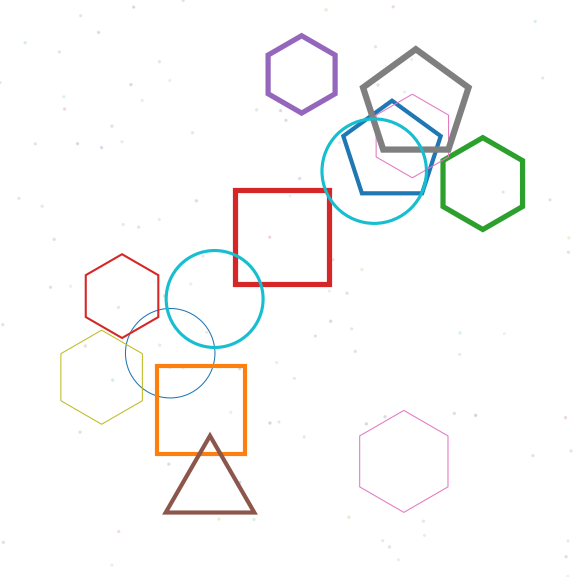[{"shape": "pentagon", "thickness": 2, "radius": 0.44, "center": [0.679, 0.736]}, {"shape": "circle", "thickness": 0.5, "radius": 0.39, "center": [0.295, 0.388]}, {"shape": "square", "thickness": 2, "radius": 0.38, "center": [0.348, 0.289]}, {"shape": "hexagon", "thickness": 2.5, "radius": 0.4, "center": [0.836, 0.681]}, {"shape": "hexagon", "thickness": 1, "radius": 0.36, "center": [0.211, 0.486]}, {"shape": "square", "thickness": 2.5, "radius": 0.41, "center": [0.488, 0.589]}, {"shape": "hexagon", "thickness": 2.5, "radius": 0.33, "center": [0.522, 0.87]}, {"shape": "triangle", "thickness": 2, "radius": 0.44, "center": [0.364, 0.156]}, {"shape": "hexagon", "thickness": 0.5, "radius": 0.36, "center": [0.714, 0.764]}, {"shape": "hexagon", "thickness": 0.5, "radius": 0.44, "center": [0.699, 0.2]}, {"shape": "pentagon", "thickness": 3, "radius": 0.48, "center": [0.72, 0.818]}, {"shape": "hexagon", "thickness": 0.5, "radius": 0.41, "center": [0.176, 0.346]}, {"shape": "circle", "thickness": 1.5, "radius": 0.45, "center": [0.648, 0.703]}, {"shape": "circle", "thickness": 1.5, "radius": 0.42, "center": [0.372, 0.481]}]